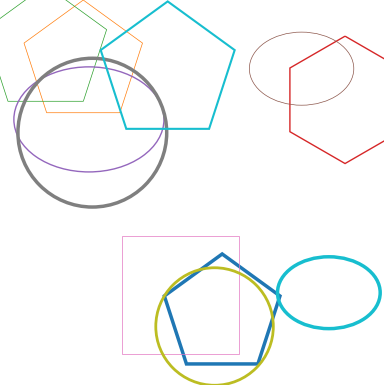[{"shape": "pentagon", "thickness": 2.5, "radius": 0.79, "center": [0.577, 0.182]}, {"shape": "pentagon", "thickness": 0.5, "radius": 0.81, "center": [0.216, 0.838]}, {"shape": "pentagon", "thickness": 0.5, "radius": 0.83, "center": [0.119, 0.872]}, {"shape": "hexagon", "thickness": 1, "radius": 0.83, "center": [0.896, 0.741]}, {"shape": "oval", "thickness": 1, "radius": 0.97, "center": [0.231, 0.69]}, {"shape": "oval", "thickness": 0.5, "radius": 0.68, "center": [0.783, 0.822]}, {"shape": "square", "thickness": 0.5, "radius": 0.76, "center": [0.469, 0.234]}, {"shape": "circle", "thickness": 2.5, "radius": 0.97, "center": [0.24, 0.655]}, {"shape": "circle", "thickness": 2, "radius": 0.76, "center": [0.557, 0.152]}, {"shape": "oval", "thickness": 2.5, "radius": 0.67, "center": [0.854, 0.24]}, {"shape": "pentagon", "thickness": 1.5, "radius": 0.91, "center": [0.436, 0.813]}]